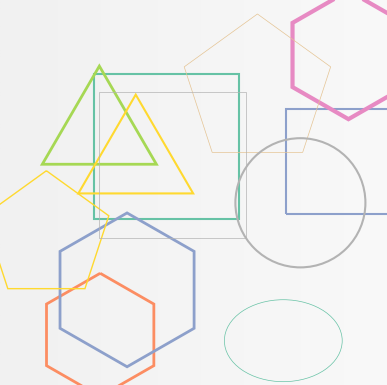[{"shape": "oval", "thickness": 0.5, "radius": 0.76, "center": [0.731, 0.115]}, {"shape": "square", "thickness": 1.5, "radius": 0.94, "center": [0.43, 0.619]}, {"shape": "hexagon", "thickness": 2, "radius": 0.8, "center": [0.259, 0.13]}, {"shape": "hexagon", "thickness": 2, "radius": 1.0, "center": [0.328, 0.247]}, {"shape": "square", "thickness": 1.5, "radius": 0.69, "center": [0.874, 0.58]}, {"shape": "hexagon", "thickness": 3, "radius": 0.83, "center": [0.899, 0.857]}, {"shape": "triangle", "thickness": 2, "radius": 0.85, "center": [0.256, 0.658]}, {"shape": "triangle", "thickness": 1.5, "radius": 0.86, "center": [0.35, 0.583]}, {"shape": "pentagon", "thickness": 1, "radius": 0.85, "center": [0.12, 0.387]}, {"shape": "pentagon", "thickness": 0.5, "radius": 0.99, "center": [0.664, 0.765]}, {"shape": "square", "thickness": 0.5, "radius": 0.95, "center": [0.444, 0.572]}, {"shape": "circle", "thickness": 1.5, "radius": 0.84, "center": [0.775, 0.473]}]